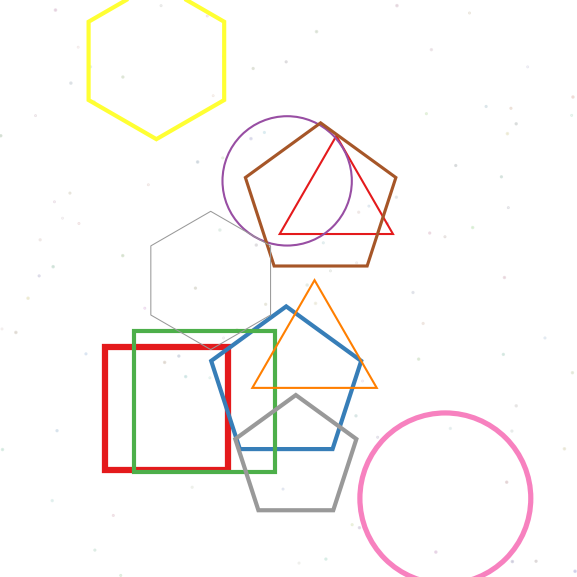[{"shape": "square", "thickness": 3, "radius": 0.53, "center": [0.288, 0.291]}, {"shape": "triangle", "thickness": 1, "radius": 0.57, "center": [0.582, 0.651]}, {"shape": "pentagon", "thickness": 2, "radius": 0.68, "center": [0.496, 0.332]}, {"shape": "square", "thickness": 2, "radius": 0.61, "center": [0.354, 0.303]}, {"shape": "circle", "thickness": 1, "radius": 0.56, "center": [0.497, 0.686]}, {"shape": "triangle", "thickness": 1, "radius": 0.62, "center": [0.545, 0.39]}, {"shape": "hexagon", "thickness": 2, "radius": 0.68, "center": [0.271, 0.894]}, {"shape": "pentagon", "thickness": 1.5, "radius": 0.69, "center": [0.555, 0.649]}, {"shape": "circle", "thickness": 2.5, "radius": 0.74, "center": [0.771, 0.136]}, {"shape": "pentagon", "thickness": 2, "radius": 0.55, "center": [0.512, 0.205]}, {"shape": "hexagon", "thickness": 0.5, "radius": 0.6, "center": [0.365, 0.514]}]